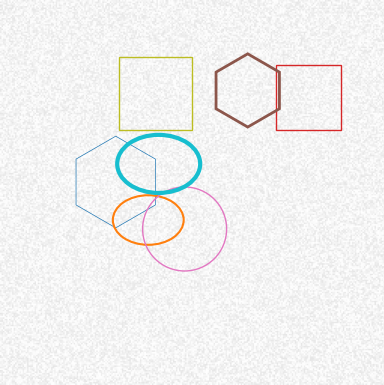[{"shape": "hexagon", "thickness": 0.5, "radius": 0.6, "center": [0.301, 0.527]}, {"shape": "oval", "thickness": 1.5, "radius": 0.46, "center": [0.385, 0.429]}, {"shape": "square", "thickness": 1, "radius": 0.42, "center": [0.802, 0.747]}, {"shape": "hexagon", "thickness": 2, "radius": 0.48, "center": [0.643, 0.765]}, {"shape": "circle", "thickness": 1, "radius": 0.55, "center": [0.48, 0.405]}, {"shape": "square", "thickness": 1, "radius": 0.48, "center": [0.404, 0.757]}, {"shape": "oval", "thickness": 3, "radius": 0.54, "center": [0.412, 0.574]}]